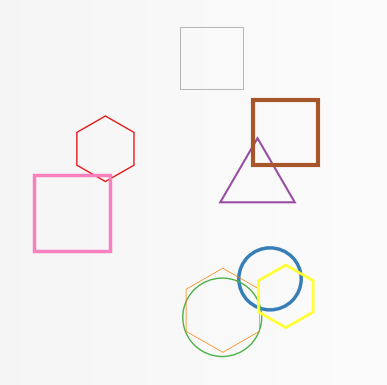[{"shape": "hexagon", "thickness": 1, "radius": 0.43, "center": [0.272, 0.614]}, {"shape": "circle", "thickness": 2.5, "radius": 0.4, "center": [0.697, 0.276]}, {"shape": "circle", "thickness": 1, "radius": 0.51, "center": [0.574, 0.176]}, {"shape": "triangle", "thickness": 1.5, "radius": 0.55, "center": [0.665, 0.53]}, {"shape": "hexagon", "thickness": 0.5, "radius": 0.55, "center": [0.575, 0.194]}, {"shape": "hexagon", "thickness": 2, "radius": 0.41, "center": [0.738, 0.23]}, {"shape": "square", "thickness": 3, "radius": 0.42, "center": [0.738, 0.656]}, {"shape": "square", "thickness": 2.5, "radius": 0.49, "center": [0.185, 0.447]}, {"shape": "square", "thickness": 0.5, "radius": 0.4, "center": [0.546, 0.85]}]